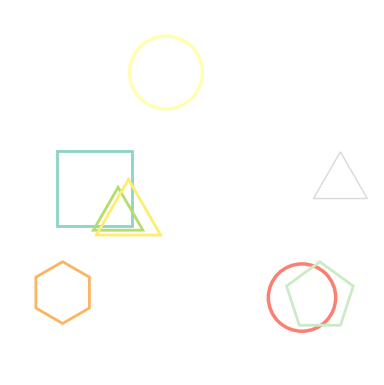[{"shape": "square", "thickness": 2, "radius": 0.49, "center": [0.246, 0.51]}, {"shape": "circle", "thickness": 2.5, "radius": 0.47, "center": [0.431, 0.812]}, {"shape": "circle", "thickness": 2.5, "radius": 0.44, "center": [0.784, 0.227]}, {"shape": "hexagon", "thickness": 2, "radius": 0.4, "center": [0.163, 0.24]}, {"shape": "triangle", "thickness": 2, "radius": 0.37, "center": [0.307, 0.439]}, {"shape": "triangle", "thickness": 1, "radius": 0.4, "center": [0.884, 0.525]}, {"shape": "pentagon", "thickness": 2, "radius": 0.46, "center": [0.831, 0.229]}, {"shape": "triangle", "thickness": 2, "radius": 0.48, "center": [0.334, 0.438]}]